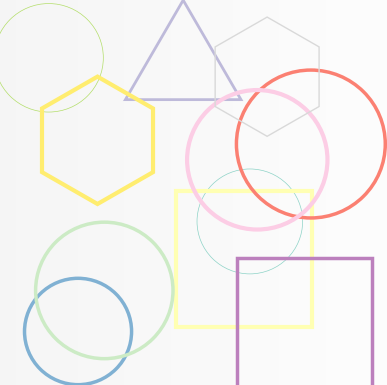[{"shape": "circle", "thickness": 0.5, "radius": 0.68, "center": [0.645, 0.425]}, {"shape": "square", "thickness": 3, "radius": 0.88, "center": [0.63, 0.327]}, {"shape": "triangle", "thickness": 2, "radius": 0.86, "center": [0.473, 0.827]}, {"shape": "circle", "thickness": 2.5, "radius": 0.96, "center": [0.802, 0.626]}, {"shape": "circle", "thickness": 2.5, "radius": 0.69, "center": [0.201, 0.139]}, {"shape": "circle", "thickness": 0.5, "radius": 0.7, "center": [0.126, 0.85]}, {"shape": "circle", "thickness": 3, "radius": 0.91, "center": [0.664, 0.585]}, {"shape": "hexagon", "thickness": 1, "radius": 0.77, "center": [0.689, 0.801]}, {"shape": "square", "thickness": 2.5, "radius": 0.87, "center": [0.785, 0.156]}, {"shape": "circle", "thickness": 2.5, "radius": 0.89, "center": [0.269, 0.246]}, {"shape": "hexagon", "thickness": 3, "radius": 0.83, "center": [0.252, 0.636]}]